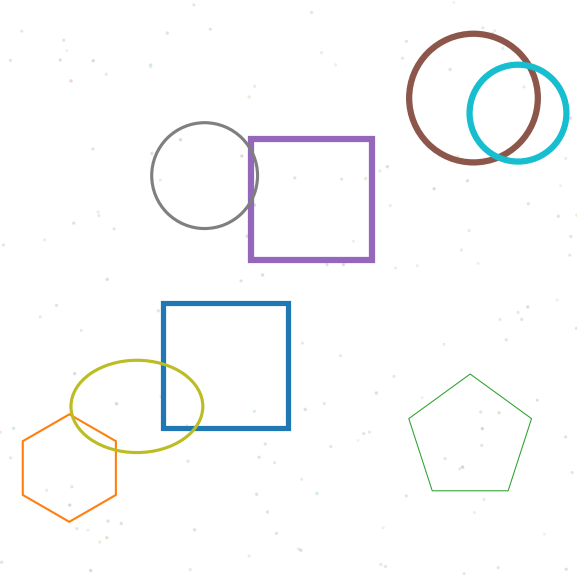[{"shape": "square", "thickness": 2.5, "radius": 0.54, "center": [0.391, 0.366]}, {"shape": "hexagon", "thickness": 1, "radius": 0.47, "center": [0.12, 0.189]}, {"shape": "pentagon", "thickness": 0.5, "radius": 0.56, "center": [0.814, 0.24]}, {"shape": "square", "thickness": 3, "radius": 0.52, "center": [0.54, 0.654]}, {"shape": "circle", "thickness": 3, "radius": 0.56, "center": [0.82, 0.829]}, {"shape": "circle", "thickness": 1.5, "radius": 0.46, "center": [0.354, 0.695]}, {"shape": "oval", "thickness": 1.5, "radius": 0.57, "center": [0.237, 0.295]}, {"shape": "circle", "thickness": 3, "radius": 0.42, "center": [0.897, 0.803]}]